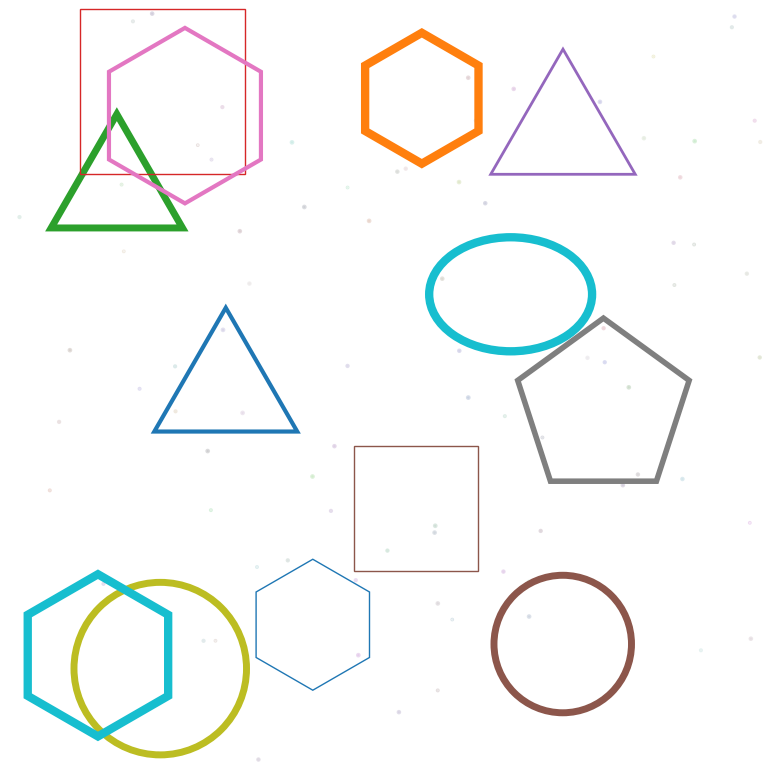[{"shape": "hexagon", "thickness": 0.5, "radius": 0.43, "center": [0.406, 0.189]}, {"shape": "triangle", "thickness": 1.5, "radius": 0.54, "center": [0.293, 0.493]}, {"shape": "hexagon", "thickness": 3, "radius": 0.42, "center": [0.548, 0.872]}, {"shape": "triangle", "thickness": 2.5, "radius": 0.49, "center": [0.152, 0.753]}, {"shape": "square", "thickness": 0.5, "radius": 0.54, "center": [0.211, 0.882]}, {"shape": "triangle", "thickness": 1, "radius": 0.54, "center": [0.731, 0.828]}, {"shape": "square", "thickness": 0.5, "radius": 0.4, "center": [0.54, 0.34]}, {"shape": "circle", "thickness": 2.5, "radius": 0.45, "center": [0.731, 0.164]}, {"shape": "hexagon", "thickness": 1.5, "radius": 0.57, "center": [0.24, 0.85]}, {"shape": "pentagon", "thickness": 2, "radius": 0.59, "center": [0.784, 0.47]}, {"shape": "circle", "thickness": 2.5, "radius": 0.56, "center": [0.208, 0.132]}, {"shape": "oval", "thickness": 3, "radius": 0.53, "center": [0.663, 0.618]}, {"shape": "hexagon", "thickness": 3, "radius": 0.53, "center": [0.127, 0.149]}]